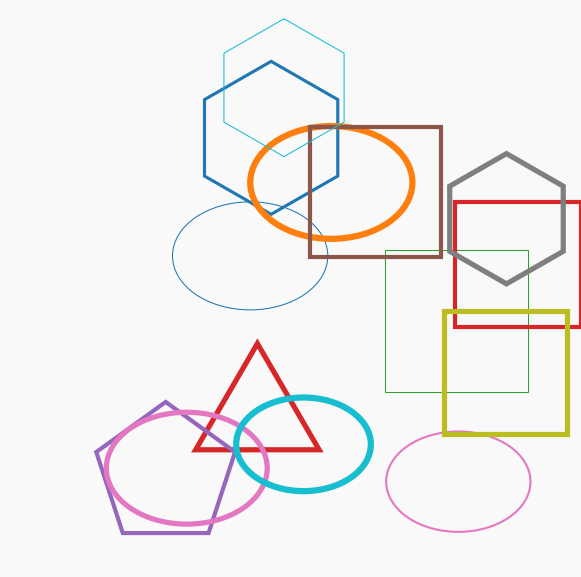[{"shape": "oval", "thickness": 0.5, "radius": 0.67, "center": [0.43, 0.556]}, {"shape": "hexagon", "thickness": 1.5, "radius": 0.66, "center": [0.466, 0.76]}, {"shape": "oval", "thickness": 3, "radius": 0.7, "center": [0.57, 0.683]}, {"shape": "square", "thickness": 0.5, "radius": 0.62, "center": [0.786, 0.443]}, {"shape": "square", "thickness": 2, "radius": 0.54, "center": [0.891, 0.542]}, {"shape": "triangle", "thickness": 2.5, "radius": 0.61, "center": [0.443, 0.282]}, {"shape": "pentagon", "thickness": 2, "radius": 0.63, "center": [0.285, 0.178]}, {"shape": "square", "thickness": 2, "radius": 0.57, "center": [0.646, 0.667]}, {"shape": "oval", "thickness": 2.5, "radius": 0.69, "center": [0.321, 0.188]}, {"shape": "oval", "thickness": 1, "radius": 0.62, "center": [0.789, 0.165]}, {"shape": "hexagon", "thickness": 2.5, "radius": 0.56, "center": [0.871, 0.62]}, {"shape": "square", "thickness": 2.5, "radius": 0.53, "center": [0.87, 0.355]}, {"shape": "oval", "thickness": 3, "radius": 0.58, "center": [0.522, 0.23]}, {"shape": "hexagon", "thickness": 0.5, "radius": 0.6, "center": [0.489, 0.847]}]